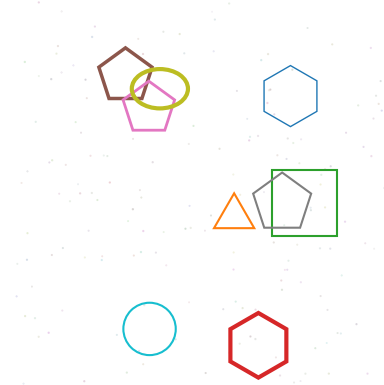[{"shape": "hexagon", "thickness": 1, "radius": 0.4, "center": [0.755, 0.75]}, {"shape": "triangle", "thickness": 1.5, "radius": 0.3, "center": [0.608, 0.438]}, {"shape": "square", "thickness": 1.5, "radius": 0.42, "center": [0.791, 0.472]}, {"shape": "hexagon", "thickness": 3, "radius": 0.42, "center": [0.671, 0.103]}, {"shape": "pentagon", "thickness": 2.5, "radius": 0.36, "center": [0.326, 0.803]}, {"shape": "pentagon", "thickness": 2, "radius": 0.35, "center": [0.387, 0.719]}, {"shape": "pentagon", "thickness": 1.5, "radius": 0.4, "center": [0.733, 0.473]}, {"shape": "oval", "thickness": 3, "radius": 0.36, "center": [0.415, 0.77]}, {"shape": "circle", "thickness": 1.5, "radius": 0.34, "center": [0.388, 0.146]}]